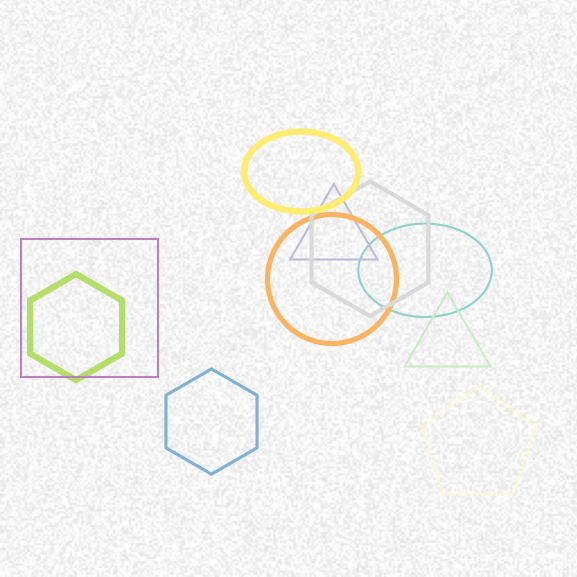[{"shape": "oval", "thickness": 1, "radius": 0.58, "center": [0.736, 0.531]}, {"shape": "pentagon", "thickness": 0.5, "radius": 0.52, "center": [0.829, 0.228]}, {"shape": "triangle", "thickness": 1, "radius": 0.44, "center": [0.578, 0.593]}, {"shape": "hexagon", "thickness": 1.5, "radius": 0.46, "center": [0.366, 0.269]}, {"shape": "circle", "thickness": 2.5, "radius": 0.56, "center": [0.575, 0.516]}, {"shape": "hexagon", "thickness": 3, "radius": 0.46, "center": [0.132, 0.433]}, {"shape": "hexagon", "thickness": 2, "radius": 0.58, "center": [0.641, 0.568]}, {"shape": "square", "thickness": 1, "radius": 0.6, "center": [0.155, 0.466]}, {"shape": "triangle", "thickness": 1, "radius": 0.43, "center": [0.775, 0.407]}, {"shape": "oval", "thickness": 3, "radius": 0.49, "center": [0.522, 0.702]}]